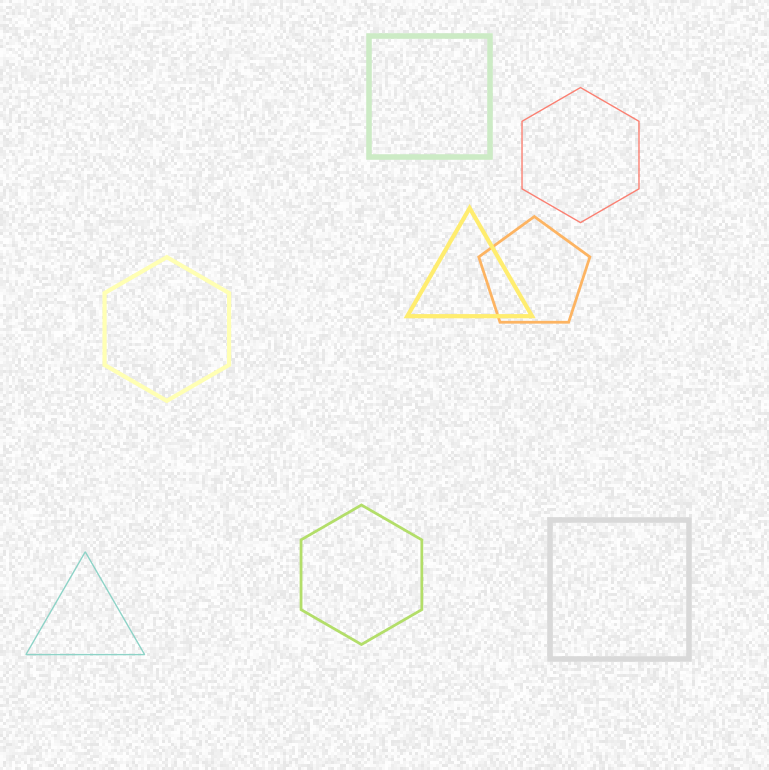[{"shape": "triangle", "thickness": 0.5, "radius": 0.45, "center": [0.111, 0.194]}, {"shape": "hexagon", "thickness": 1.5, "radius": 0.47, "center": [0.217, 0.573]}, {"shape": "hexagon", "thickness": 0.5, "radius": 0.44, "center": [0.754, 0.799]}, {"shape": "pentagon", "thickness": 1, "radius": 0.38, "center": [0.694, 0.643]}, {"shape": "hexagon", "thickness": 1, "radius": 0.45, "center": [0.469, 0.254]}, {"shape": "square", "thickness": 2, "radius": 0.45, "center": [0.805, 0.234]}, {"shape": "square", "thickness": 2, "radius": 0.39, "center": [0.558, 0.875]}, {"shape": "triangle", "thickness": 1.5, "radius": 0.47, "center": [0.61, 0.636]}]